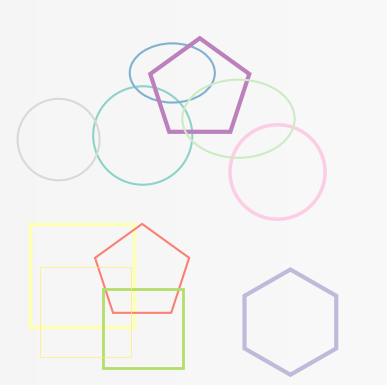[{"shape": "circle", "thickness": 1.5, "radius": 0.64, "center": [0.368, 0.648]}, {"shape": "square", "thickness": 2.5, "radius": 0.67, "center": [0.212, 0.284]}, {"shape": "hexagon", "thickness": 3, "radius": 0.68, "center": [0.749, 0.163]}, {"shape": "pentagon", "thickness": 1.5, "radius": 0.64, "center": [0.367, 0.291]}, {"shape": "oval", "thickness": 1.5, "radius": 0.55, "center": [0.445, 0.811]}, {"shape": "square", "thickness": 2, "radius": 0.52, "center": [0.369, 0.147]}, {"shape": "circle", "thickness": 2.5, "radius": 0.61, "center": [0.716, 0.553]}, {"shape": "circle", "thickness": 1.5, "radius": 0.53, "center": [0.151, 0.637]}, {"shape": "pentagon", "thickness": 3, "radius": 0.67, "center": [0.516, 0.766]}, {"shape": "oval", "thickness": 1.5, "radius": 0.72, "center": [0.615, 0.692]}, {"shape": "square", "thickness": 0.5, "radius": 0.58, "center": [0.221, 0.19]}]